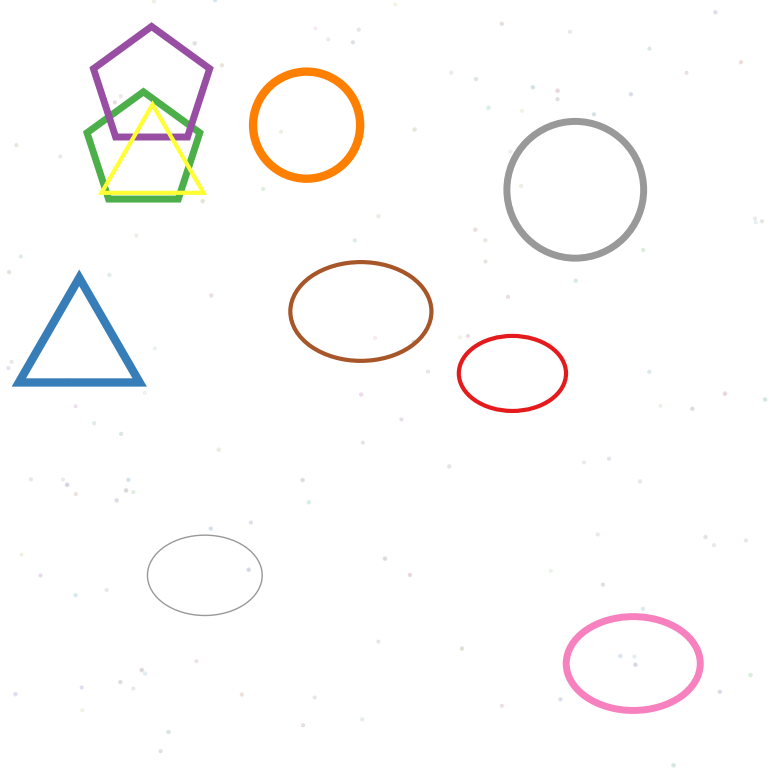[{"shape": "oval", "thickness": 1.5, "radius": 0.35, "center": [0.665, 0.515]}, {"shape": "triangle", "thickness": 3, "radius": 0.45, "center": [0.103, 0.549]}, {"shape": "pentagon", "thickness": 2.5, "radius": 0.38, "center": [0.186, 0.804]}, {"shape": "pentagon", "thickness": 2.5, "radius": 0.4, "center": [0.197, 0.886]}, {"shape": "circle", "thickness": 3, "radius": 0.35, "center": [0.398, 0.837]}, {"shape": "triangle", "thickness": 1.5, "radius": 0.38, "center": [0.198, 0.788]}, {"shape": "oval", "thickness": 1.5, "radius": 0.46, "center": [0.469, 0.595]}, {"shape": "oval", "thickness": 2.5, "radius": 0.44, "center": [0.822, 0.138]}, {"shape": "circle", "thickness": 2.5, "radius": 0.44, "center": [0.747, 0.754]}, {"shape": "oval", "thickness": 0.5, "radius": 0.37, "center": [0.266, 0.253]}]